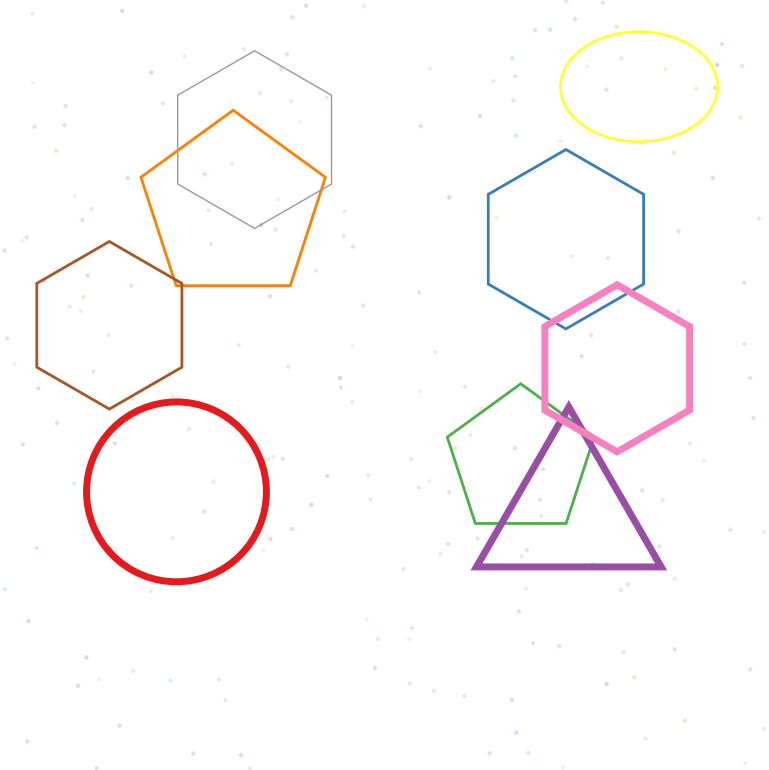[{"shape": "circle", "thickness": 2.5, "radius": 0.58, "center": [0.229, 0.361]}, {"shape": "hexagon", "thickness": 1, "radius": 0.58, "center": [0.735, 0.689]}, {"shape": "pentagon", "thickness": 1, "radius": 0.5, "center": [0.676, 0.401]}, {"shape": "triangle", "thickness": 2.5, "radius": 0.69, "center": [0.739, 0.333]}, {"shape": "pentagon", "thickness": 1, "radius": 0.63, "center": [0.303, 0.731]}, {"shape": "oval", "thickness": 1, "radius": 0.51, "center": [0.83, 0.887]}, {"shape": "hexagon", "thickness": 1, "radius": 0.54, "center": [0.142, 0.578]}, {"shape": "hexagon", "thickness": 2.5, "radius": 0.54, "center": [0.802, 0.522]}, {"shape": "hexagon", "thickness": 0.5, "radius": 0.58, "center": [0.331, 0.819]}]